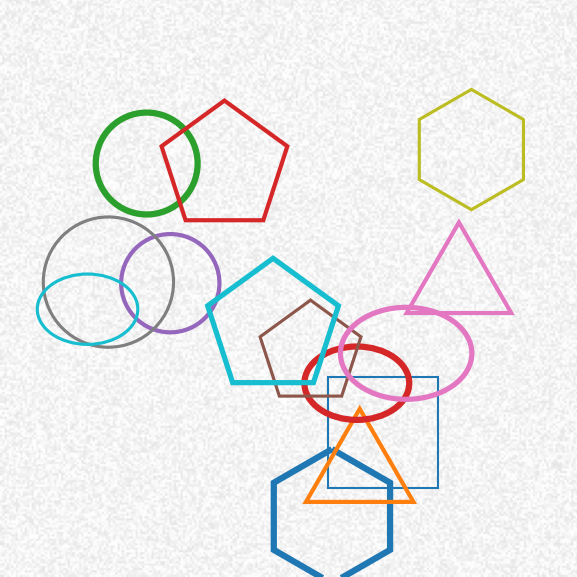[{"shape": "hexagon", "thickness": 3, "radius": 0.58, "center": [0.575, 0.105]}, {"shape": "square", "thickness": 1, "radius": 0.48, "center": [0.663, 0.25]}, {"shape": "triangle", "thickness": 2, "radius": 0.54, "center": [0.623, 0.184]}, {"shape": "circle", "thickness": 3, "radius": 0.44, "center": [0.254, 0.716]}, {"shape": "pentagon", "thickness": 2, "radius": 0.57, "center": [0.389, 0.71]}, {"shape": "oval", "thickness": 3, "radius": 0.45, "center": [0.618, 0.336]}, {"shape": "circle", "thickness": 2, "radius": 0.43, "center": [0.295, 0.509]}, {"shape": "pentagon", "thickness": 1.5, "radius": 0.46, "center": [0.538, 0.388]}, {"shape": "oval", "thickness": 2.5, "radius": 0.57, "center": [0.703, 0.387]}, {"shape": "triangle", "thickness": 2, "radius": 0.52, "center": [0.795, 0.509]}, {"shape": "circle", "thickness": 1.5, "radius": 0.56, "center": [0.188, 0.511]}, {"shape": "hexagon", "thickness": 1.5, "radius": 0.52, "center": [0.816, 0.74]}, {"shape": "oval", "thickness": 1.5, "radius": 0.44, "center": [0.152, 0.464]}, {"shape": "pentagon", "thickness": 2.5, "radius": 0.6, "center": [0.473, 0.433]}]